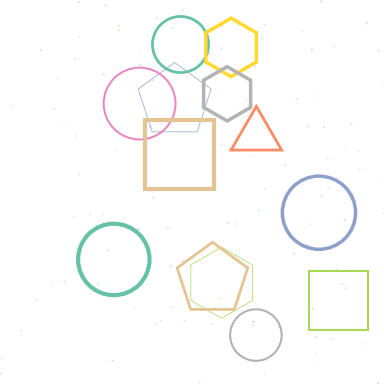[{"shape": "circle", "thickness": 2, "radius": 0.36, "center": [0.469, 0.884]}, {"shape": "circle", "thickness": 3, "radius": 0.46, "center": [0.296, 0.326]}, {"shape": "triangle", "thickness": 2, "radius": 0.38, "center": [0.666, 0.648]}, {"shape": "circle", "thickness": 2.5, "radius": 0.48, "center": [0.828, 0.448]}, {"shape": "pentagon", "thickness": 0.5, "radius": 0.5, "center": [0.454, 0.738]}, {"shape": "circle", "thickness": 1.5, "radius": 0.47, "center": [0.363, 0.731]}, {"shape": "square", "thickness": 1.5, "radius": 0.38, "center": [0.879, 0.219]}, {"shape": "hexagon", "thickness": 0.5, "radius": 0.46, "center": [0.576, 0.266]}, {"shape": "hexagon", "thickness": 2.5, "radius": 0.38, "center": [0.6, 0.877]}, {"shape": "pentagon", "thickness": 2, "radius": 0.48, "center": [0.552, 0.274]}, {"shape": "square", "thickness": 3, "radius": 0.45, "center": [0.466, 0.598]}, {"shape": "hexagon", "thickness": 2.5, "radius": 0.35, "center": [0.59, 0.756]}, {"shape": "circle", "thickness": 1.5, "radius": 0.33, "center": [0.665, 0.13]}]